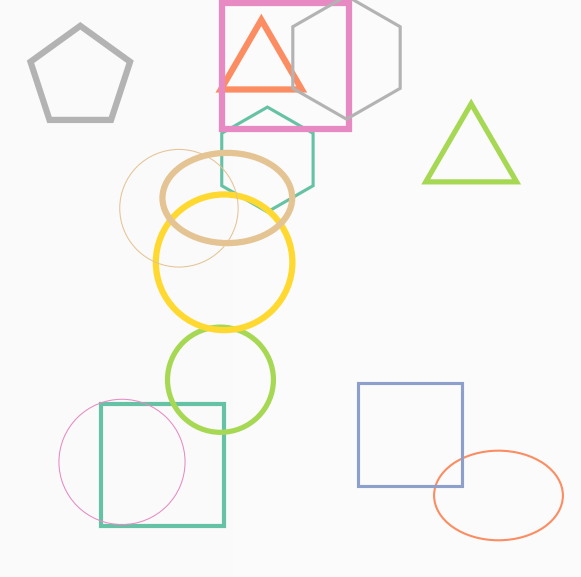[{"shape": "square", "thickness": 2, "radius": 0.53, "center": [0.28, 0.194]}, {"shape": "hexagon", "thickness": 1.5, "radius": 0.45, "center": [0.46, 0.723]}, {"shape": "oval", "thickness": 1, "radius": 0.55, "center": [0.858, 0.141]}, {"shape": "triangle", "thickness": 3, "radius": 0.4, "center": [0.45, 0.884]}, {"shape": "square", "thickness": 1.5, "radius": 0.45, "center": [0.706, 0.247]}, {"shape": "circle", "thickness": 0.5, "radius": 0.54, "center": [0.21, 0.199]}, {"shape": "square", "thickness": 3, "radius": 0.54, "center": [0.491, 0.885]}, {"shape": "triangle", "thickness": 2.5, "radius": 0.45, "center": [0.811, 0.729]}, {"shape": "circle", "thickness": 2.5, "radius": 0.46, "center": [0.379, 0.342]}, {"shape": "circle", "thickness": 3, "radius": 0.59, "center": [0.386, 0.545]}, {"shape": "circle", "thickness": 0.5, "radius": 0.51, "center": [0.308, 0.639]}, {"shape": "oval", "thickness": 3, "radius": 0.56, "center": [0.391, 0.656]}, {"shape": "pentagon", "thickness": 3, "radius": 0.45, "center": [0.138, 0.864]}, {"shape": "hexagon", "thickness": 1.5, "radius": 0.53, "center": [0.596, 0.899]}]